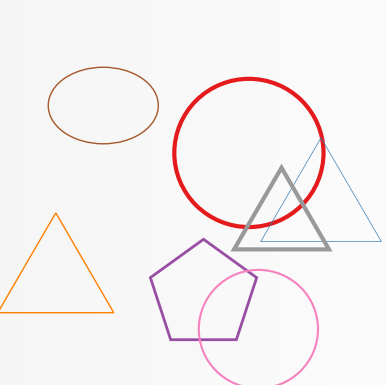[{"shape": "circle", "thickness": 3, "radius": 0.96, "center": [0.642, 0.603]}, {"shape": "triangle", "thickness": 0.5, "radius": 0.9, "center": [0.828, 0.462]}, {"shape": "pentagon", "thickness": 2, "radius": 0.72, "center": [0.525, 0.234]}, {"shape": "triangle", "thickness": 1, "radius": 0.86, "center": [0.144, 0.274]}, {"shape": "oval", "thickness": 1, "radius": 0.71, "center": [0.267, 0.726]}, {"shape": "circle", "thickness": 1.5, "radius": 0.77, "center": [0.667, 0.145]}, {"shape": "triangle", "thickness": 3, "radius": 0.71, "center": [0.726, 0.423]}]